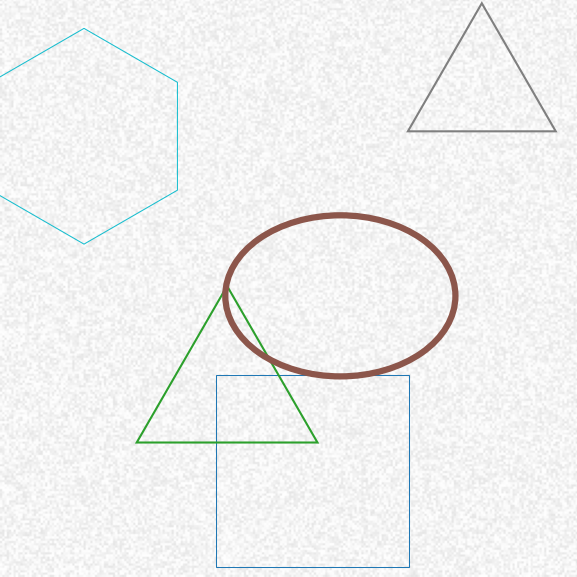[{"shape": "square", "thickness": 0.5, "radius": 0.83, "center": [0.541, 0.184]}, {"shape": "triangle", "thickness": 1, "radius": 0.9, "center": [0.393, 0.323]}, {"shape": "oval", "thickness": 3, "radius": 1.0, "center": [0.589, 0.487]}, {"shape": "triangle", "thickness": 1, "radius": 0.74, "center": [0.834, 0.846]}, {"shape": "hexagon", "thickness": 0.5, "radius": 0.93, "center": [0.145, 0.763]}]